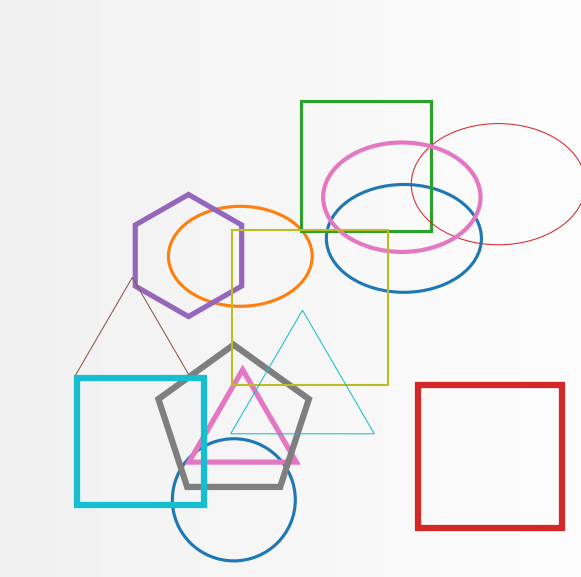[{"shape": "circle", "thickness": 1.5, "radius": 0.53, "center": [0.402, 0.134]}, {"shape": "oval", "thickness": 1.5, "radius": 0.67, "center": [0.695, 0.586]}, {"shape": "oval", "thickness": 1.5, "radius": 0.62, "center": [0.413, 0.555]}, {"shape": "square", "thickness": 1.5, "radius": 0.56, "center": [0.63, 0.712]}, {"shape": "oval", "thickness": 0.5, "radius": 0.75, "center": [0.857, 0.68]}, {"shape": "square", "thickness": 3, "radius": 0.62, "center": [0.843, 0.208]}, {"shape": "hexagon", "thickness": 2.5, "radius": 0.53, "center": [0.324, 0.557]}, {"shape": "triangle", "thickness": 0.5, "radius": 0.57, "center": [0.228, 0.405]}, {"shape": "triangle", "thickness": 2.5, "radius": 0.53, "center": [0.417, 0.252]}, {"shape": "oval", "thickness": 2, "radius": 0.68, "center": [0.691, 0.658]}, {"shape": "pentagon", "thickness": 3, "radius": 0.68, "center": [0.402, 0.266]}, {"shape": "square", "thickness": 1, "radius": 0.67, "center": [0.534, 0.467]}, {"shape": "square", "thickness": 3, "radius": 0.55, "center": [0.242, 0.235]}, {"shape": "triangle", "thickness": 0.5, "radius": 0.71, "center": [0.52, 0.319]}]